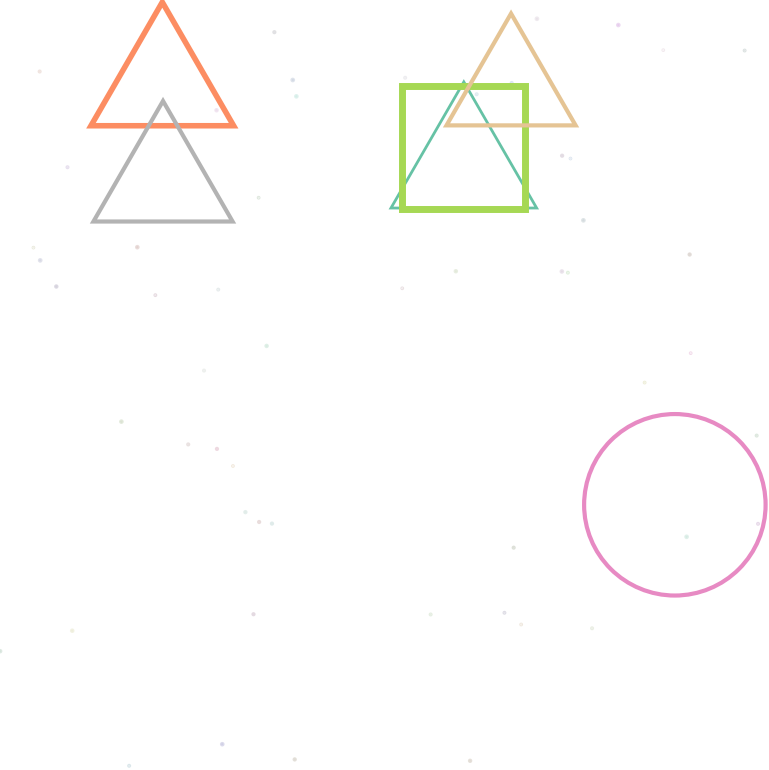[{"shape": "triangle", "thickness": 1, "radius": 0.55, "center": [0.602, 0.784]}, {"shape": "triangle", "thickness": 2, "radius": 0.53, "center": [0.211, 0.89]}, {"shape": "circle", "thickness": 1.5, "radius": 0.59, "center": [0.876, 0.344]}, {"shape": "square", "thickness": 2.5, "radius": 0.4, "center": [0.602, 0.808]}, {"shape": "triangle", "thickness": 1.5, "radius": 0.48, "center": [0.664, 0.886]}, {"shape": "triangle", "thickness": 1.5, "radius": 0.52, "center": [0.212, 0.764]}]